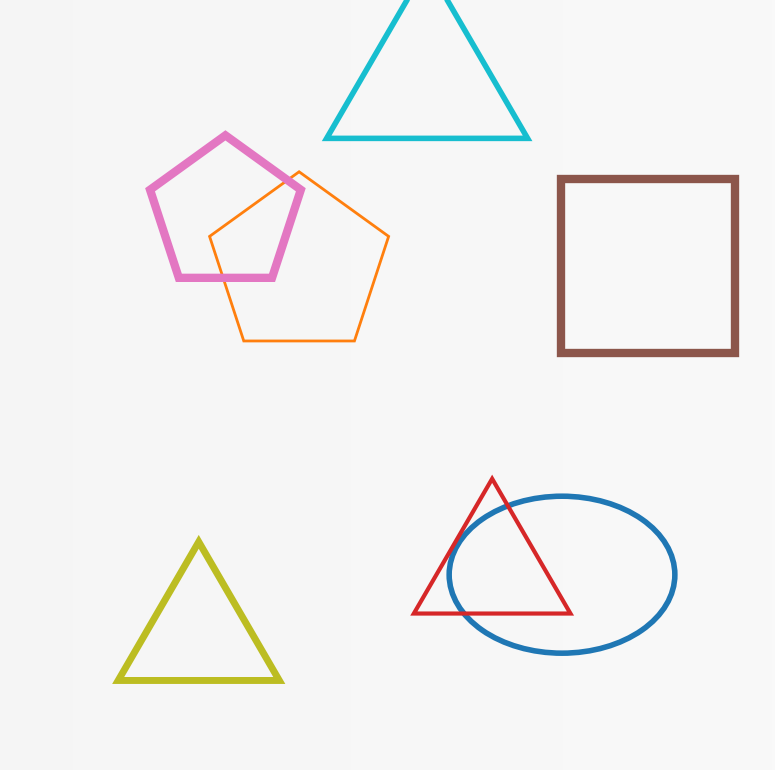[{"shape": "oval", "thickness": 2, "radius": 0.73, "center": [0.725, 0.254]}, {"shape": "pentagon", "thickness": 1, "radius": 0.61, "center": [0.386, 0.655]}, {"shape": "triangle", "thickness": 1.5, "radius": 0.58, "center": [0.635, 0.262]}, {"shape": "square", "thickness": 3, "radius": 0.56, "center": [0.836, 0.654]}, {"shape": "pentagon", "thickness": 3, "radius": 0.51, "center": [0.291, 0.722]}, {"shape": "triangle", "thickness": 2.5, "radius": 0.6, "center": [0.256, 0.176]}, {"shape": "triangle", "thickness": 2, "radius": 0.75, "center": [0.551, 0.895]}]